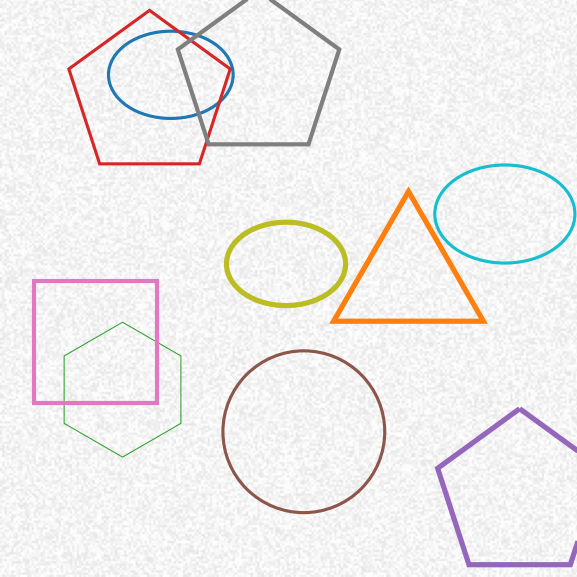[{"shape": "oval", "thickness": 1.5, "radius": 0.54, "center": [0.296, 0.87]}, {"shape": "triangle", "thickness": 2.5, "radius": 0.75, "center": [0.707, 0.518]}, {"shape": "hexagon", "thickness": 0.5, "radius": 0.58, "center": [0.212, 0.324]}, {"shape": "pentagon", "thickness": 1.5, "radius": 0.73, "center": [0.259, 0.834]}, {"shape": "pentagon", "thickness": 2.5, "radius": 0.75, "center": [0.9, 0.142]}, {"shape": "circle", "thickness": 1.5, "radius": 0.7, "center": [0.526, 0.252]}, {"shape": "square", "thickness": 2, "radius": 0.53, "center": [0.165, 0.407]}, {"shape": "pentagon", "thickness": 2, "radius": 0.73, "center": [0.448, 0.868]}, {"shape": "oval", "thickness": 2.5, "radius": 0.52, "center": [0.495, 0.542]}, {"shape": "oval", "thickness": 1.5, "radius": 0.61, "center": [0.874, 0.629]}]